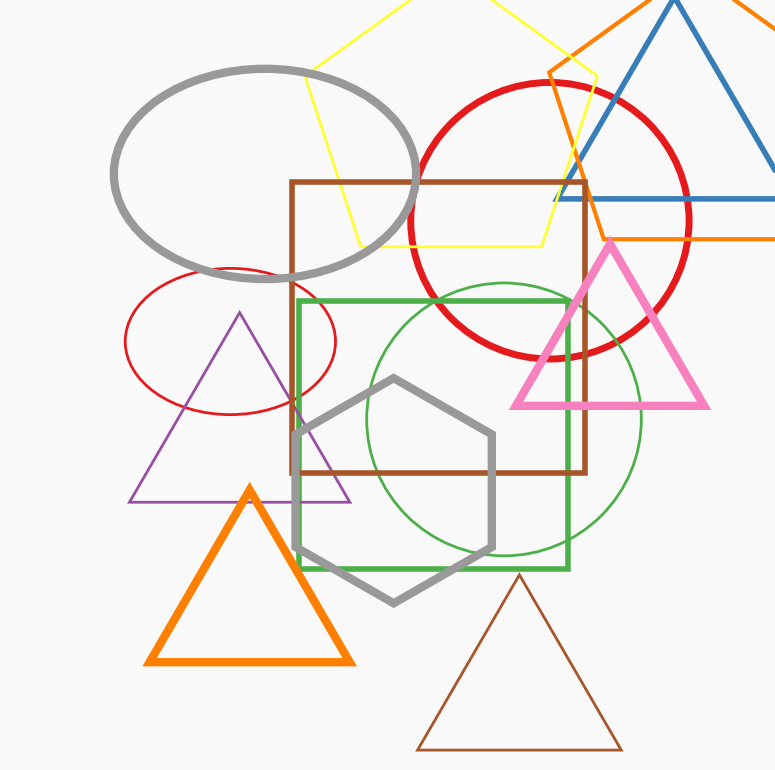[{"shape": "oval", "thickness": 1, "radius": 0.68, "center": [0.297, 0.556]}, {"shape": "circle", "thickness": 2.5, "radius": 0.9, "center": [0.71, 0.713]}, {"shape": "triangle", "thickness": 2, "radius": 0.87, "center": [0.87, 0.829]}, {"shape": "square", "thickness": 2, "radius": 0.87, "center": [0.559, 0.435]}, {"shape": "circle", "thickness": 1, "radius": 0.89, "center": [0.65, 0.455]}, {"shape": "triangle", "thickness": 1, "radius": 0.82, "center": [0.309, 0.43]}, {"shape": "pentagon", "thickness": 1.5, "radius": 0.97, "center": [0.893, 0.846]}, {"shape": "triangle", "thickness": 3, "radius": 0.75, "center": [0.322, 0.215]}, {"shape": "pentagon", "thickness": 1, "radius": 0.99, "center": [0.582, 0.84]}, {"shape": "square", "thickness": 2, "radius": 0.94, "center": [0.566, 0.575]}, {"shape": "triangle", "thickness": 1, "radius": 0.76, "center": [0.67, 0.102]}, {"shape": "triangle", "thickness": 3, "radius": 0.7, "center": [0.787, 0.543]}, {"shape": "oval", "thickness": 3, "radius": 0.98, "center": [0.342, 0.774]}, {"shape": "hexagon", "thickness": 3, "radius": 0.73, "center": [0.508, 0.363]}]